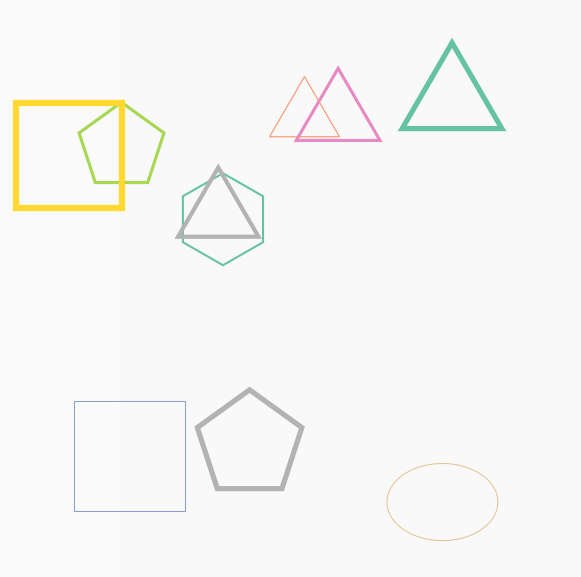[{"shape": "triangle", "thickness": 2.5, "radius": 0.5, "center": [0.778, 0.826]}, {"shape": "hexagon", "thickness": 1, "radius": 0.4, "center": [0.384, 0.62]}, {"shape": "triangle", "thickness": 0.5, "radius": 0.35, "center": [0.524, 0.797]}, {"shape": "square", "thickness": 0.5, "radius": 0.47, "center": [0.223, 0.21]}, {"shape": "triangle", "thickness": 1.5, "radius": 0.42, "center": [0.582, 0.798]}, {"shape": "pentagon", "thickness": 1.5, "radius": 0.38, "center": [0.209, 0.745]}, {"shape": "square", "thickness": 3, "radius": 0.45, "center": [0.119, 0.73]}, {"shape": "oval", "thickness": 0.5, "radius": 0.48, "center": [0.761, 0.13]}, {"shape": "triangle", "thickness": 2, "radius": 0.4, "center": [0.376, 0.629]}, {"shape": "pentagon", "thickness": 2.5, "radius": 0.47, "center": [0.429, 0.229]}]